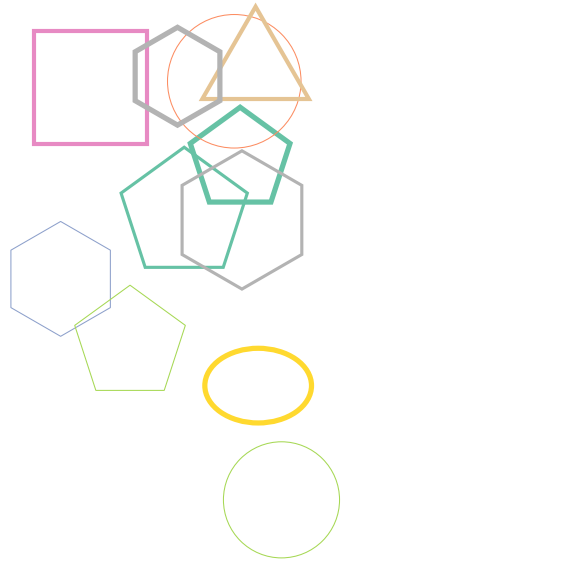[{"shape": "pentagon", "thickness": 2.5, "radius": 0.45, "center": [0.416, 0.723]}, {"shape": "pentagon", "thickness": 1.5, "radius": 0.57, "center": [0.319, 0.629]}, {"shape": "circle", "thickness": 0.5, "radius": 0.58, "center": [0.406, 0.858]}, {"shape": "hexagon", "thickness": 0.5, "radius": 0.5, "center": [0.105, 0.516]}, {"shape": "square", "thickness": 2, "radius": 0.49, "center": [0.157, 0.848]}, {"shape": "circle", "thickness": 0.5, "radius": 0.5, "center": [0.487, 0.134]}, {"shape": "pentagon", "thickness": 0.5, "radius": 0.5, "center": [0.225, 0.405]}, {"shape": "oval", "thickness": 2.5, "radius": 0.46, "center": [0.447, 0.331]}, {"shape": "triangle", "thickness": 2, "radius": 0.53, "center": [0.443, 0.881]}, {"shape": "hexagon", "thickness": 1.5, "radius": 0.6, "center": [0.419, 0.618]}, {"shape": "hexagon", "thickness": 2.5, "radius": 0.42, "center": [0.307, 0.867]}]